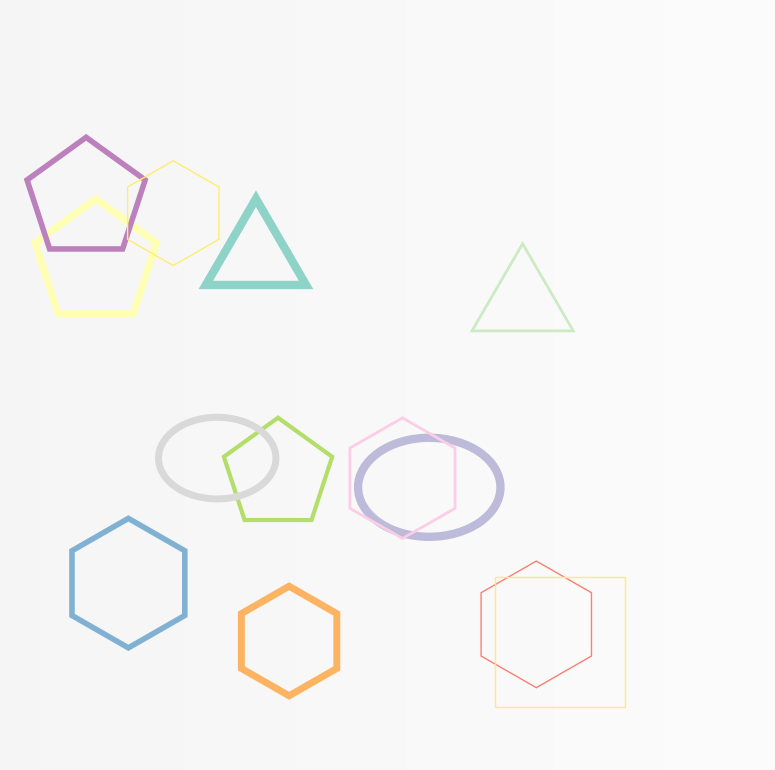[{"shape": "triangle", "thickness": 3, "radius": 0.37, "center": [0.33, 0.667]}, {"shape": "pentagon", "thickness": 2.5, "radius": 0.41, "center": [0.124, 0.659]}, {"shape": "oval", "thickness": 3, "radius": 0.46, "center": [0.554, 0.367]}, {"shape": "hexagon", "thickness": 0.5, "radius": 0.41, "center": [0.692, 0.189]}, {"shape": "hexagon", "thickness": 2, "radius": 0.42, "center": [0.166, 0.243]}, {"shape": "hexagon", "thickness": 2.5, "radius": 0.36, "center": [0.373, 0.168]}, {"shape": "pentagon", "thickness": 1.5, "radius": 0.37, "center": [0.359, 0.384]}, {"shape": "hexagon", "thickness": 1, "radius": 0.39, "center": [0.519, 0.379]}, {"shape": "oval", "thickness": 2.5, "radius": 0.38, "center": [0.28, 0.405]}, {"shape": "pentagon", "thickness": 2, "radius": 0.4, "center": [0.111, 0.742]}, {"shape": "triangle", "thickness": 1, "radius": 0.38, "center": [0.674, 0.608]}, {"shape": "square", "thickness": 0.5, "radius": 0.42, "center": [0.723, 0.166]}, {"shape": "hexagon", "thickness": 0.5, "radius": 0.34, "center": [0.224, 0.723]}]